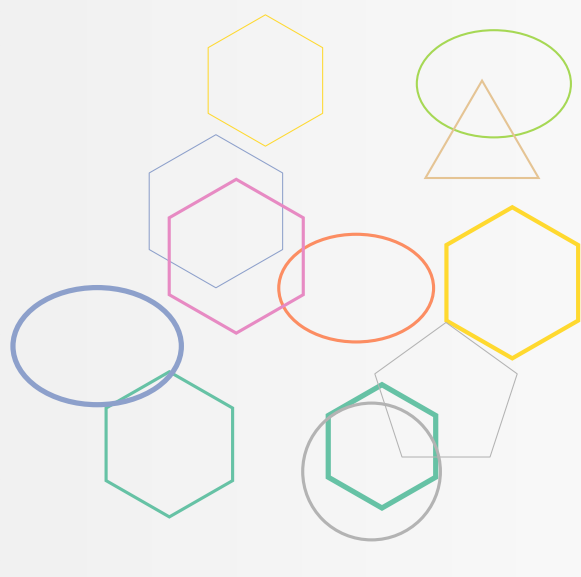[{"shape": "hexagon", "thickness": 1.5, "radius": 0.63, "center": [0.291, 0.23]}, {"shape": "hexagon", "thickness": 2.5, "radius": 0.53, "center": [0.657, 0.226]}, {"shape": "oval", "thickness": 1.5, "radius": 0.67, "center": [0.613, 0.5]}, {"shape": "hexagon", "thickness": 0.5, "radius": 0.66, "center": [0.371, 0.633]}, {"shape": "oval", "thickness": 2.5, "radius": 0.72, "center": [0.167, 0.4]}, {"shape": "hexagon", "thickness": 1.5, "radius": 0.67, "center": [0.406, 0.555]}, {"shape": "oval", "thickness": 1, "radius": 0.66, "center": [0.85, 0.854]}, {"shape": "hexagon", "thickness": 0.5, "radius": 0.57, "center": [0.457, 0.86]}, {"shape": "hexagon", "thickness": 2, "radius": 0.65, "center": [0.881, 0.509]}, {"shape": "triangle", "thickness": 1, "radius": 0.56, "center": [0.829, 0.747]}, {"shape": "circle", "thickness": 1.5, "radius": 0.59, "center": [0.639, 0.183]}, {"shape": "pentagon", "thickness": 0.5, "radius": 0.64, "center": [0.767, 0.312]}]